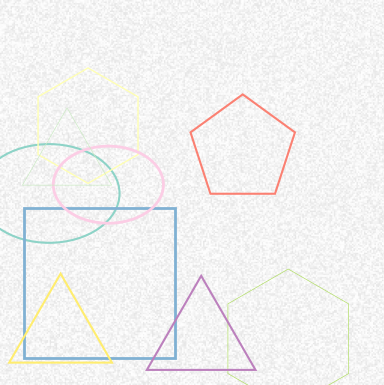[{"shape": "oval", "thickness": 1.5, "radius": 0.92, "center": [0.127, 0.498]}, {"shape": "hexagon", "thickness": 1, "radius": 0.75, "center": [0.229, 0.674]}, {"shape": "pentagon", "thickness": 1.5, "radius": 0.71, "center": [0.63, 0.612]}, {"shape": "square", "thickness": 2, "radius": 0.98, "center": [0.258, 0.264]}, {"shape": "hexagon", "thickness": 0.5, "radius": 0.91, "center": [0.749, 0.12]}, {"shape": "oval", "thickness": 2, "radius": 0.72, "center": [0.281, 0.52]}, {"shape": "triangle", "thickness": 1.5, "radius": 0.81, "center": [0.523, 0.121]}, {"shape": "triangle", "thickness": 0.5, "radius": 0.67, "center": [0.174, 0.586]}, {"shape": "triangle", "thickness": 1.5, "radius": 0.77, "center": [0.157, 0.135]}]